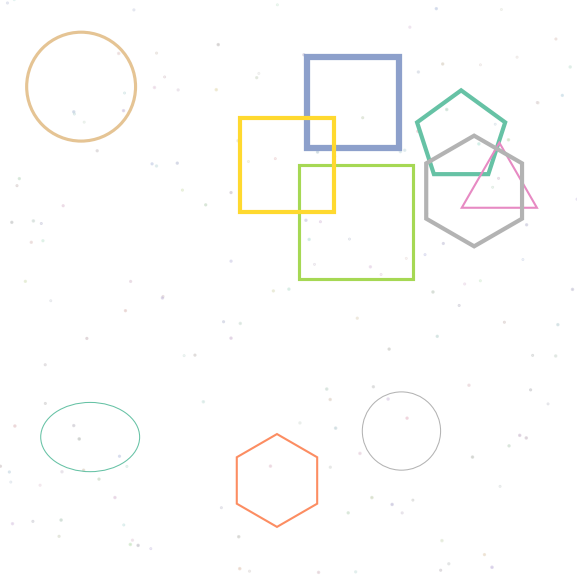[{"shape": "oval", "thickness": 0.5, "radius": 0.43, "center": [0.156, 0.242]}, {"shape": "pentagon", "thickness": 2, "radius": 0.4, "center": [0.798, 0.762]}, {"shape": "hexagon", "thickness": 1, "radius": 0.4, "center": [0.48, 0.167]}, {"shape": "square", "thickness": 3, "radius": 0.4, "center": [0.611, 0.822]}, {"shape": "triangle", "thickness": 1, "radius": 0.38, "center": [0.865, 0.677]}, {"shape": "square", "thickness": 1.5, "radius": 0.49, "center": [0.616, 0.615]}, {"shape": "square", "thickness": 2, "radius": 0.41, "center": [0.497, 0.713]}, {"shape": "circle", "thickness": 1.5, "radius": 0.47, "center": [0.14, 0.849]}, {"shape": "hexagon", "thickness": 2, "radius": 0.48, "center": [0.821, 0.668]}, {"shape": "circle", "thickness": 0.5, "radius": 0.34, "center": [0.695, 0.253]}]